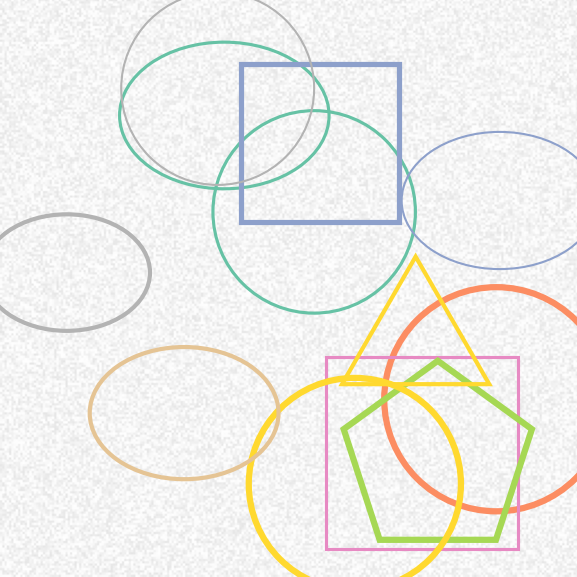[{"shape": "oval", "thickness": 1.5, "radius": 0.91, "center": [0.388, 0.799]}, {"shape": "circle", "thickness": 1.5, "radius": 0.88, "center": [0.544, 0.632]}, {"shape": "circle", "thickness": 3, "radius": 0.97, "center": [0.859, 0.308]}, {"shape": "square", "thickness": 2.5, "radius": 0.69, "center": [0.554, 0.751]}, {"shape": "oval", "thickness": 1, "radius": 0.85, "center": [0.865, 0.652]}, {"shape": "square", "thickness": 1.5, "radius": 0.83, "center": [0.731, 0.214]}, {"shape": "pentagon", "thickness": 3, "radius": 0.86, "center": [0.758, 0.203]}, {"shape": "circle", "thickness": 3, "radius": 0.92, "center": [0.614, 0.161]}, {"shape": "triangle", "thickness": 2, "radius": 0.74, "center": [0.72, 0.408]}, {"shape": "oval", "thickness": 2, "radius": 0.82, "center": [0.319, 0.284]}, {"shape": "oval", "thickness": 2, "radius": 0.72, "center": [0.116, 0.527]}, {"shape": "circle", "thickness": 1, "radius": 0.84, "center": [0.377, 0.846]}]